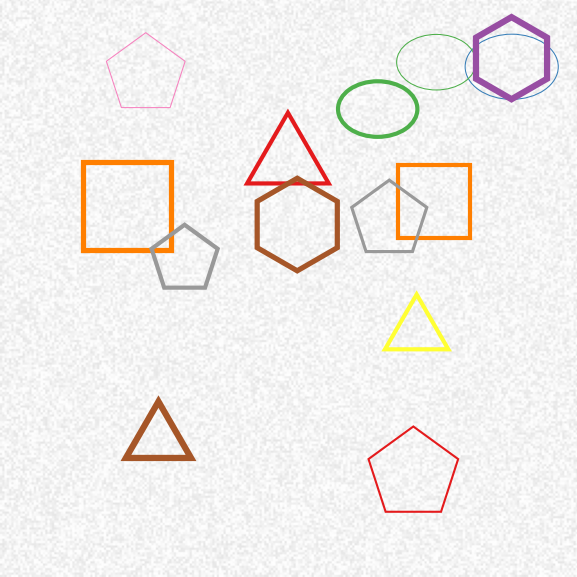[{"shape": "triangle", "thickness": 2, "radius": 0.41, "center": [0.499, 0.722]}, {"shape": "pentagon", "thickness": 1, "radius": 0.41, "center": [0.716, 0.179]}, {"shape": "oval", "thickness": 0.5, "radius": 0.4, "center": [0.886, 0.884]}, {"shape": "oval", "thickness": 0.5, "radius": 0.34, "center": [0.756, 0.891]}, {"shape": "oval", "thickness": 2, "radius": 0.34, "center": [0.654, 0.81]}, {"shape": "hexagon", "thickness": 3, "radius": 0.36, "center": [0.886, 0.898]}, {"shape": "square", "thickness": 2, "radius": 0.31, "center": [0.751, 0.65]}, {"shape": "square", "thickness": 2.5, "radius": 0.38, "center": [0.22, 0.642]}, {"shape": "triangle", "thickness": 2, "radius": 0.32, "center": [0.721, 0.426]}, {"shape": "triangle", "thickness": 3, "radius": 0.33, "center": [0.274, 0.239]}, {"shape": "hexagon", "thickness": 2.5, "radius": 0.4, "center": [0.515, 0.61]}, {"shape": "pentagon", "thickness": 0.5, "radius": 0.36, "center": [0.252, 0.871]}, {"shape": "pentagon", "thickness": 2, "radius": 0.3, "center": [0.32, 0.55]}, {"shape": "pentagon", "thickness": 1.5, "radius": 0.34, "center": [0.674, 0.619]}]